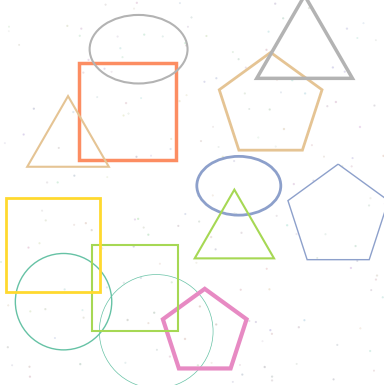[{"shape": "circle", "thickness": 0.5, "radius": 0.74, "center": [0.406, 0.139]}, {"shape": "circle", "thickness": 1, "radius": 0.63, "center": [0.165, 0.216]}, {"shape": "square", "thickness": 2.5, "radius": 0.63, "center": [0.331, 0.711]}, {"shape": "pentagon", "thickness": 1, "radius": 0.69, "center": [0.878, 0.437]}, {"shape": "oval", "thickness": 2, "radius": 0.55, "center": [0.62, 0.518]}, {"shape": "pentagon", "thickness": 3, "radius": 0.57, "center": [0.532, 0.135]}, {"shape": "square", "thickness": 1.5, "radius": 0.56, "center": [0.351, 0.252]}, {"shape": "triangle", "thickness": 1.5, "radius": 0.59, "center": [0.609, 0.388]}, {"shape": "square", "thickness": 2, "radius": 0.61, "center": [0.138, 0.365]}, {"shape": "pentagon", "thickness": 2, "radius": 0.7, "center": [0.703, 0.724]}, {"shape": "triangle", "thickness": 1.5, "radius": 0.61, "center": [0.177, 0.628]}, {"shape": "oval", "thickness": 1.5, "radius": 0.64, "center": [0.36, 0.872]}, {"shape": "triangle", "thickness": 2.5, "radius": 0.72, "center": [0.791, 0.868]}]